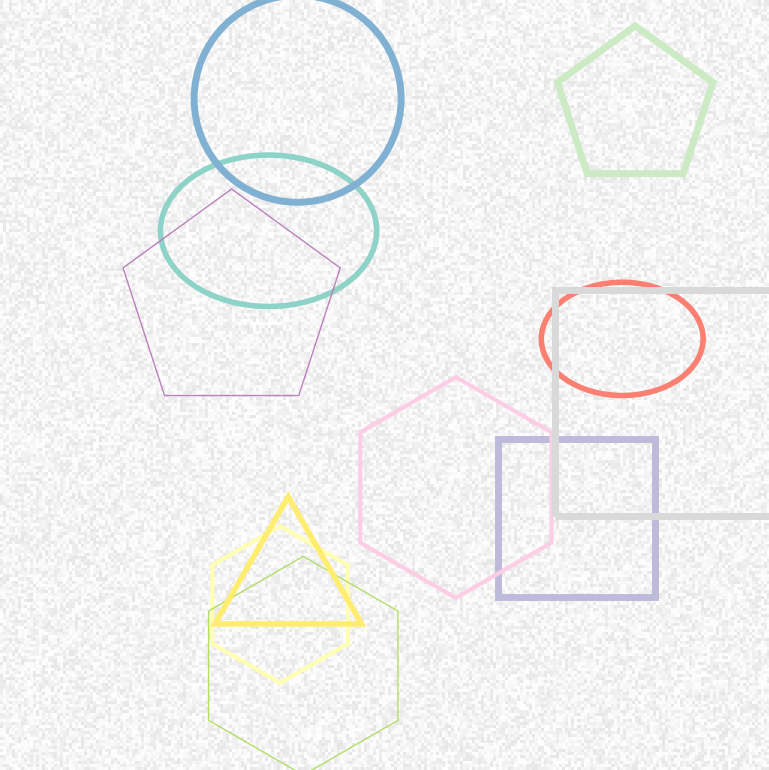[{"shape": "oval", "thickness": 2, "radius": 0.7, "center": [0.349, 0.7]}, {"shape": "hexagon", "thickness": 1.5, "radius": 0.51, "center": [0.364, 0.215]}, {"shape": "square", "thickness": 2.5, "radius": 0.51, "center": [0.749, 0.327]}, {"shape": "oval", "thickness": 2, "radius": 0.53, "center": [0.808, 0.56]}, {"shape": "circle", "thickness": 2.5, "radius": 0.67, "center": [0.387, 0.872]}, {"shape": "hexagon", "thickness": 0.5, "radius": 0.71, "center": [0.394, 0.135]}, {"shape": "hexagon", "thickness": 1.5, "radius": 0.72, "center": [0.592, 0.367]}, {"shape": "square", "thickness": 2.5, "radius": 0.73, "center": [0.867, 0.477]}, {"shape": "pentagon", "thickness": 0.5, "radius": 0.74, "center": [0.301, 0.606]}, {"shape": "pentagon", "thickness": 2.5, "radius": 0.53, "center": [0.825, 0.86]}, {"shape": "triangle", "thickness": 2, "radius": 0.55, "center": [0.374, 0.245]}]